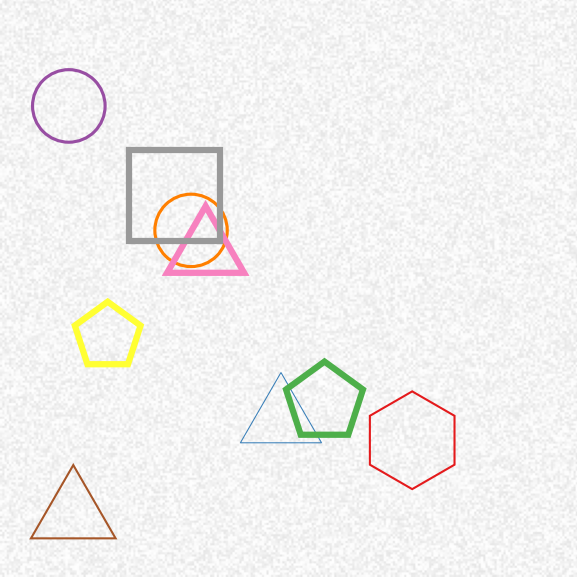[{"shape": "hexagon", "thickness": 1, "radius": 0.42, "center": [0.714, 0.237]}, {"shape": "triangle", "thickness": 0.5, "radius": 0.41, "center": [0.487, 0.273]}, {"shape": "pentagon", "thickness": 3, "radius": 0.35, "center": [0.562, 0.303]}, {"shape": "circle", "thickness": 1.5, "radius": 0.31, "center": [0.119, 0.816]}, {"shape": "circle", "thickness": 1.5, "radius": 0.31, "center": [0.331, 0.6]}, {"shape": "pentagon", "thickness": 3, "radius": 0.3, "center": [0.187, 0.417]}, {"shape": "triangle", "thickness": 1, "radius": 0.42, "center": [0.127, 0.109]}, {"shape": "triangle", "thickness": 3, "radius": 0.38, "center": [0.356, 0.565]}, {"shape": "square", "thickness": 3, "radius": 0.4, "center": [0.302, 0.66]}]